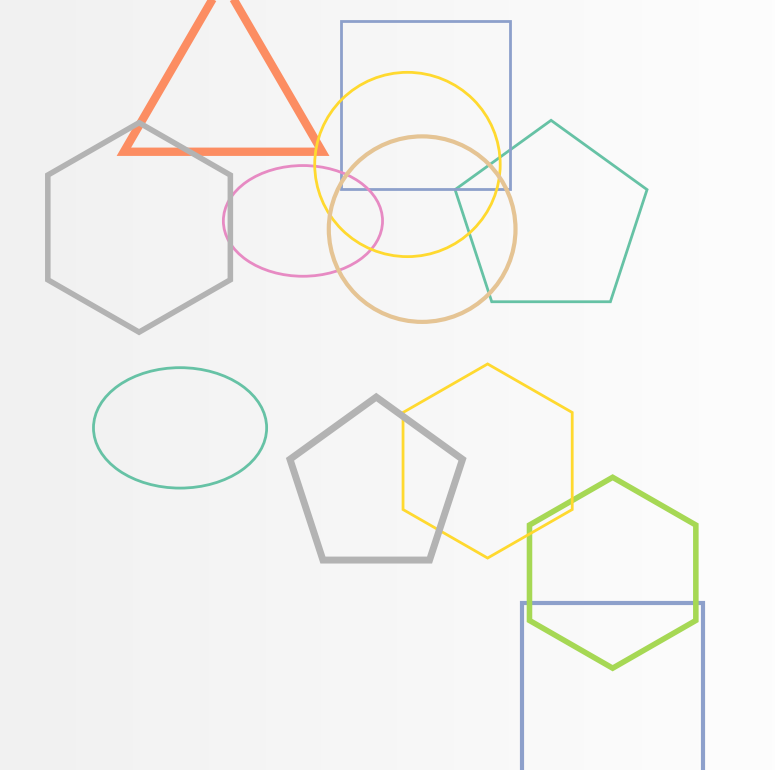[{"shape": "oval", "thickness": 1, "radius": 0.56, "center": [0.232, 0.444]}, {"shape": "pentagon", "thickness": 1, "radius": 0.65, "center": [0.711, 0.713]}, {"shape": "triangle", "thickness": 3, "radius": 0.74, "center": [0.288, 0.877]}, {"shape": "square", "thickness": 1, "radius": 0.55, "center": [0.549, 0.864]}, {"shape": "square", "thickness": 1.5, "radius": 0.58, "center": [0.79, 0.1]}, {"shape": "oval", "thickness": 1, "radius": 0.51, "center": [0.391, 0.713]}, {"shape": "hexagon", "thickness": 2, "radius": 0.62, "center": [0.791, 0.256]}, {"shape": "circle", "thickness": 1, "radius": 0.6, "center": [0.526, 0.786]}, {"shape": "hexagon", "thickness": 1, "radius": 0.63, "center": [0.629, 0.401]}, {"shape": "circle", "thickness": 1.5, "radius": 0.6, "center": [0.545, 0.702]}, {"shape": "hexagon", "thickness": 2, "radius": 0.68, "center": [0.179, 0.705]}, {"shape": "pentagon", "thickness": 2.5, "radius": 0.59, "center": [0.485, 0.367]}]